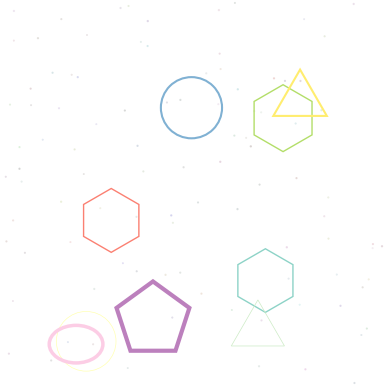[{"shape": "hexagon", "thickness": 1, "radius": 0.41, "center": [0.689, 0.271]}, {"shape": "circle", "thickness": 0.5, "radius": 0.39, "center": [0.224, 0.113]}, {"shape": "hexagon", "thickness": 1, "radius": 0.41, "center": [0.289, 0.427]}, {"shape": "circle", "thickness": 1.5, "radius": 0.4, "center": [0.497, 0.72]}, {"shape": "hexagon", "thickness": 1, "radius": 0.43, "center": [0.735, 0.693]}, {"shape": "oval", "thickness": 2.5, "radius": 0.35, "center": [0.198, 0.106]}, {"shape": "pentagon", "thickness": 3, "radius": 0.5, "center": [0.397, 0.169]}, {"shape": "triangle", "thickness": 0.5, "radius": 0.4, "center": [0.67, 0.141]}, {"shape": "triangle", "thickness": 1.5, "radius": 0.4, "center": [0.779, 0.739]}]